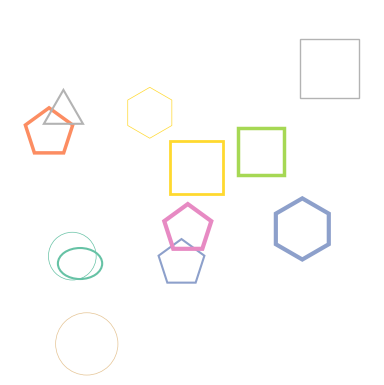[{"shape": "circle", "thickness": 0.5, "radius": 0.31, "center": [0.188, 0.335]}, {"shape": "oval", "thickness": 1.5, "radius": 0.29, "center": [0.208, 0.316]}, {"shape": "pentagon", "thickness": 2.5, "radius": 0.32, "center": [0.127, 0.655]}, {"shape": "hexagon", "thickness": 3, "radius": 0.4, "center": [0.785, 0.405]}, {"shape": "pentagon", "thickness": 1.5, "radius": 0.31, "center": [0.471, 0.316]}, {"shape": "pentagon", "thickness": 3, "radius": 0.32, "center": [0.488, 0.406]}, {"shape": "square", "thickness": 2.5, "radius": 0.3, "center": [0.678, 0.608]}, {"shape": "hexagon", "thickness": 0.5, "radius": 0.33, "center": [0.389, 0.707]}, {"shape": "square", "thickness": 2, "radius": 0.34, "center": [0.51, 0.565]}, {"shape": "circle", "thickness": 0.5, "radius": 0.4, "center": [0.225, 0.107]}, {"shape": "triangle", "thickness": 1.5, "radius": 0.29, "center": [0.165, 0.708]}, {"shape": "square", "thickness": 1, "radius": 0.39, "center": [0.856, 0.821]}]